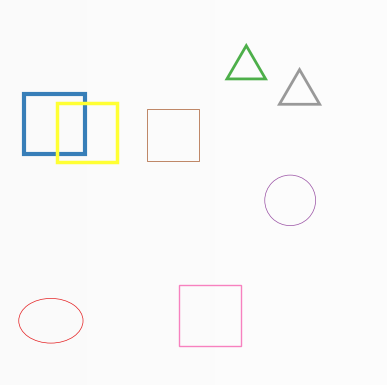[{"shape": "oval", "thickness": 0.5, "radius": 0.41, "center": [0.131, 0.167]}, {"shape": "square", "thickness": 3, "radius": 0.39, "center": [0.141, 0.679]}, {"shape": "triangle", "thickness": 2, "radius": 0.29, "center": [0.636, 0.824]}, {"shape": "circle", "thickness": 0.5, "radius": 0.33, "center": [0.749, 0.48]}, {"shape": "square", "thickness": 2.5, "radius": 0.38, "center": [0.225, 0.656]}, {"shape": "square", "thickness": 0.5, "radius": 0.34, "center": [0.447, 0.65]}, {"shape": "square", "thickness": 1, "radius": 0.4, "center": [0.543, 0.181]}, {"shape": "triangle", "thickness": 2, "radius": 0.3, "center": [0.773, 0.759]}]